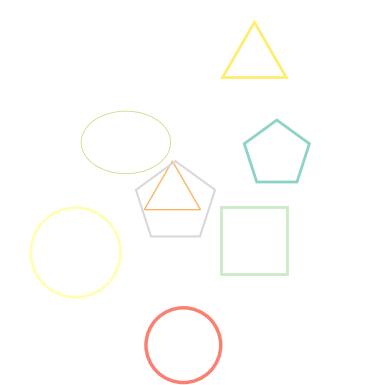[{"shape": "pentagon", "thickness": 2, "radius": 0.44, "center": [0.719, 0.599]}, {"shape": "circle", "thickness": 2, "radius": 0.58, "center": [0.196, 0.344]}, {"shape": "circle", "thickness": 2.5, "radius": 0.49, "center": [0.476, 0.103]}, {"shape": "triangle", "thickness": 1, "radius": 0.42, "center": [0.448, 0.497]}, {"shape": "oval", "thickness": 0.5, "radius": 0.58, "center": [0.327, 0.63]}, {"shape": "pentagon", "thickness": 1.5, "radius": 0.54, "center": [0.456, 0.473]}, {"shape": "square", "thickness": 2, "radius": 0.43, "center": [0.66, 0.376]}, {"shape": "triangle", "thickness": 2, "radius": 0.48, "center": [0.661, 0.847]}]